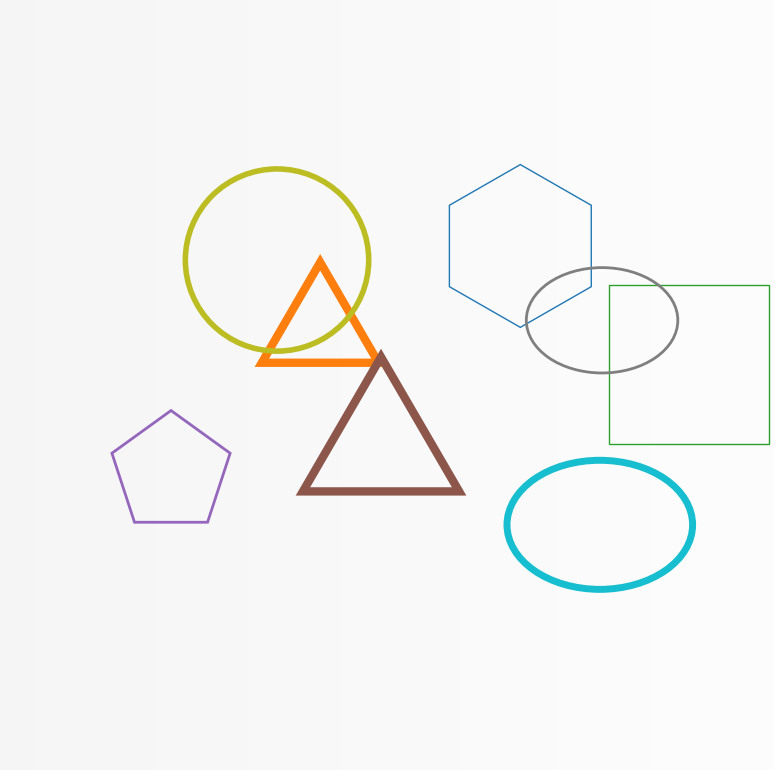[{"shape": "hexagon", "thickness": 0.5, "radius": 0.53, "center": [0.671, 0.681]}, {"shape": "triangle", "thickness": 3, "radius": 0.43, "center": [0.413, 0.572]}, {"shape": "square", "thickness": 0.5, "radius": 0.51, "center": [0.889, 0.526]}, {"shape": "pentagon", "thickness": 1, "radius": 0.4, "center": [0.221, 0.387]}, {"shape": "triangle", "thickness": 3, "radius": 0.58, "center": [0.492, 0.42]}, {"shape": "oval", "thickness": 1, "radius": 0.49, "center": [0.777, 0.584]}, {"shape": "circle", "thickness": 2, "radius": 0.59, "center": [0.357, 0.662]}, {"shape": "oval", "thickness": 2.5, "radius": 0.6, "center": [0.774, 0.318]}]